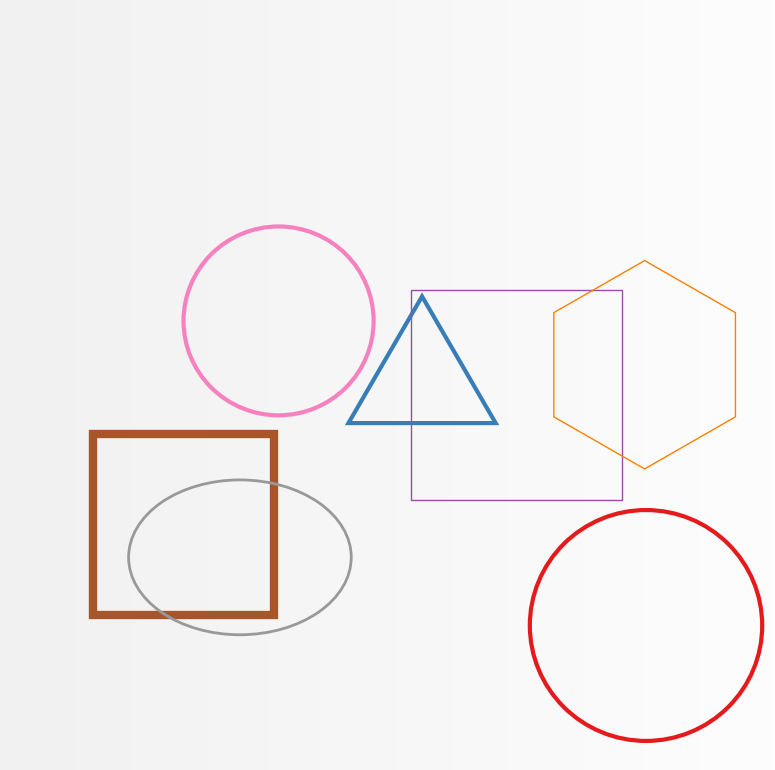[{"shape": "circle", "thickness": 1.5, "radius": 0.75, "center": [0.834, 0.188]}, {"shape": "triangle", "thickness": 1.5, "radius": 0.55, "center": [0.545, 0.505]}, {"shape": "square", "thickness": 0.5, "radius": 0.68, "center": [0.666, 0.486]}, {"shape": "hexagon", "thickness": 0.5, "radius": 0.68, "center": [0.832, 0.526]}, {"shape": "square", "thickness": 3, "radius": 0.59, "center": [0.237, 0.319]}, {"shape": "circle", "thickness": 1.5, "radius": 0.61, "center": [0.359, 0.583]}, {"shape": "oval", "thickness": 1, "radius": 0.72, "center": [0.31, 0.276]}]